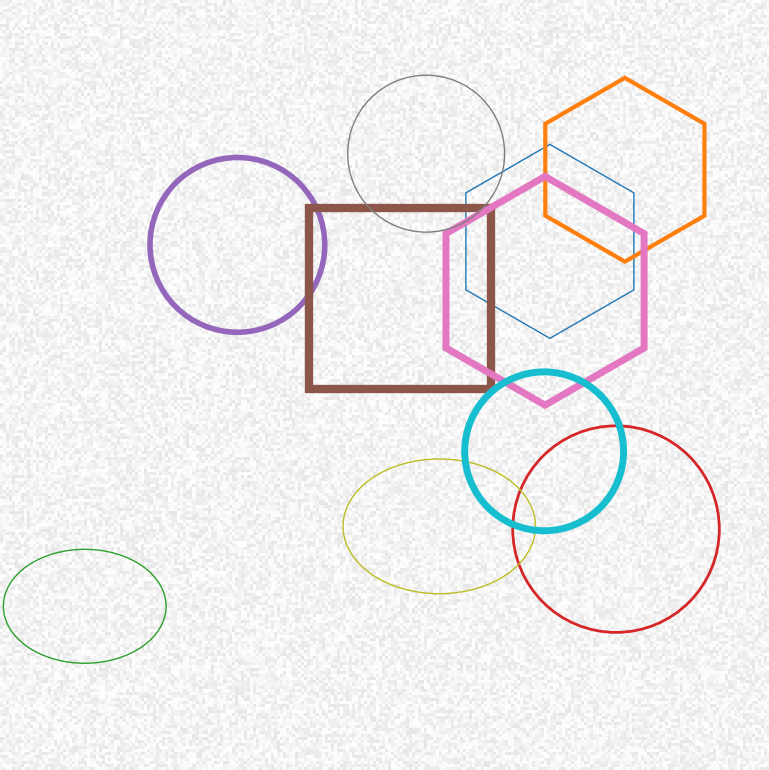[{"shape": "hexagon", "thickness": 0.5, "radius": 0.63, "center": [0.714, 0.687]}, {"shape": "hexagon", "thickness": 1.5, "radius": 0.6, "center": [0.812, 0.78]}, {"shape": "oval", "thickness": 0.5, "radius": 0.53, "center": [0.11, 0.213]}, {"shape": "circle", "thickness": 1, "radius": 0.67, "center": [0.8, 0.313]}, {"shape": "circle", "thickness": 2, "radius": 0.57, "center": [0.308, 0.682]}, {"shape": "square", "thickness": 3, "radius": 0.59, "center": [0.519, 0.612]}, {"shape": "hexagon", "thickness": 2.5, "radius": 0.74, "center": [0.708, 0.622]}, {"shape": "circle", "thickness": 0.5, "radius": 0.51, "center": [0.553, 0.8]}, {"shape": "oval", "thickness": 0.5, "radius": 0.62, "center": [0.571, 0.316]}, {"shape": "circle", "thickness": 2.5, "radius": 0.52, "center": [0.707, 0.414]}]